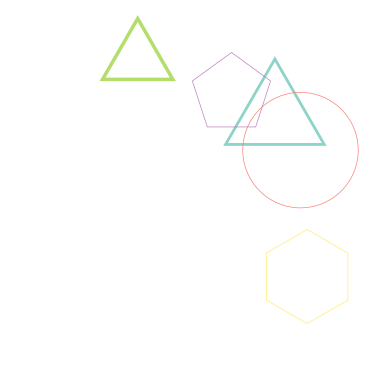[{"shape": "triangle", "thickness": 2, "radius": 0.74, "center": [0.714, 0.699]}, {"shape": "circle", "thickness": 0.5, "radius": 0.75, "center": [0.781, 0.61]}, {"shape": "triangle", "thickness": 2.5, "radius": 0.53, "center": [0.358, 0.847]}, {"shape": "pentagon", "thickness": 0.5, "radius": 0.53, "center": [0.601, 0.757]}, {"shape": "hexagon", "thickness": 0.5, "radius": 0.61, "center": [0.798, 0.282]}]